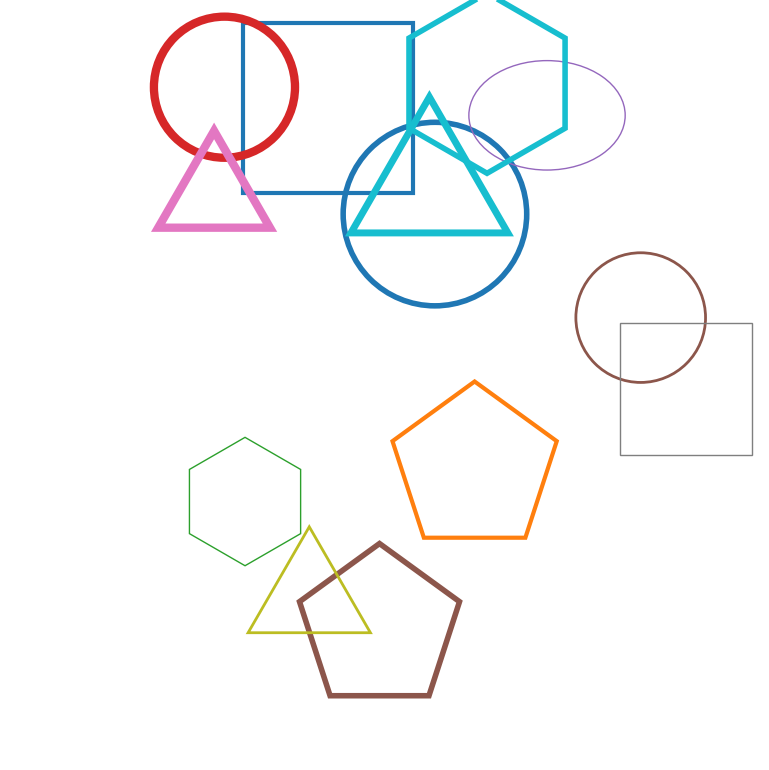[{"shape": "circle", "thickness": 2, "radius": 0.6, "center": [0.565, 0.722]}, {"shape": "square", "thickness": 1.5, "radius": 0.55, "center": [0.426, 0.86]}, {"shape": "pentagon", "thickness": 1.5, "radius": 0.56, "center": [0.616, 0.392]}, {"shape": "hexagon", "thickness": 0.5, "radius": 0.42, "center": [0.318, 0.349]}, {"shape": "circle", "thickness": 3, "radius": 0.46, "center": [0.292, 0.887]}, {"shape": "oval", "thickness": 0.5, "radius": 0.51, "center": [0.71, 0.85]}, {"shape": "pentagon", "thickness": 2, "radius": 0.55, "center": [0.493, 0.185]}, {"shape": "circle", "thickness": 1, "radius": 0.42, "center": [0.832, 0.588]}, {"shape": "triangle", "thickness": 3, "radius": 0.42, "center": [0.278, 0.746]}, {"shape": "square", "thickness": 0.5, "radius": 0.43, "center": [0.891, 0.495]}, {"shape": "triangle", "thickness": 1, "radius": 0.46, "center": [0.402, 0.224]}, {"shape": "hexagon", "thickness": 2, "radius": 0.59, "center": [0.633, 0.892]}, {"shape": "triangle", "thickness": 2.5, "radius": 0.59, "center": [0.558, 0.756]}]